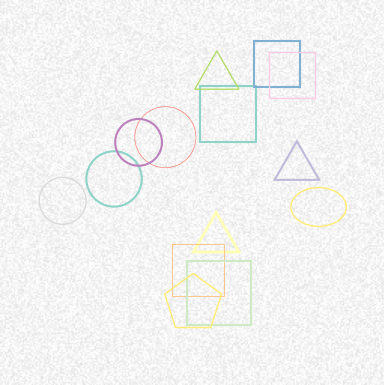[{"shape": "square", "thickness": 1.5, "radius": 0.36, "center": [0.591, 0.703]}, {"shape": "circle", "thickness": 1.5, "radius": 0.36, "center": [0.296, 0.535]}, {"shape": "triangle", "thickness": 2, "radius": 0.34, "center": [0.561, 0.38]}, {"shape": "triangle", "thickness": 1.5, "radius": 0.33, "center": [0.771, 0.566]}, {"shape": "circle", "thickness": 0.5, "radius": 0.4, "center": [0.429, 0.644]}, {"shape": "square", "thickness": 1.5, "radius": 0.3, "center": [0.72, 0.834]}, {"shape": "square", "thickness": 0.5, "radius": 0.34, "center": [0.514, 0.298]}, {"shape": "triangle", "thickness": 1, "radius": 0.33, "center": [0.563, 0.801]}, {"shape": "square", "thickness": 1, "radius": 0.3, "center": [0.759, 0.805]}, {"shape": "circle", "thickness": 1, "radius": 0.31, "center": [0.163, 0.478]}, {"shape": "circle", "thickness": 1.5, "radius": 0.3, "center": [0.36, 0.63]}, {"shape": "square", "thickness": 1.5, "radius": 0.42, "center": [0.569, 0.238]}, {"shape": "pentagon", "thickness": 1, "radius": 0.39, "center": [0.502, 0.212]}, {"shape": "oval", "thickness": 1, "radius": 0.36, "center": [0.827, 0.462]}]